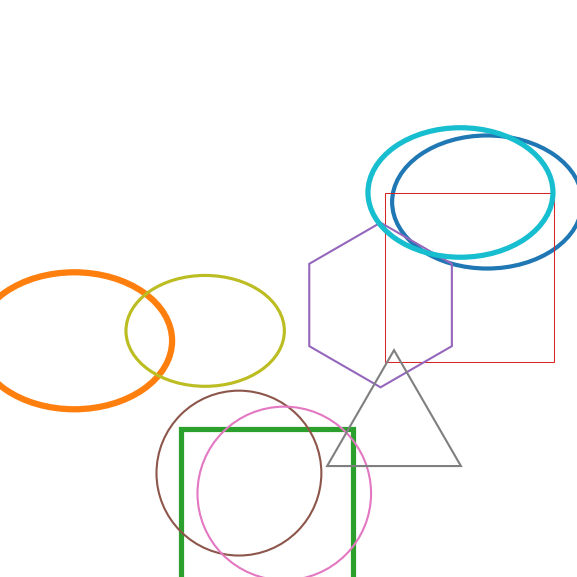[{"shape": "oval", "thickness": 2, "radius": 0.82, "center": [0.844, 0.649]}, {"shape": "oval", "thickness": 3, "radius": 0.85, "center": [0.129, 0.409]}, {"shape": "square", "thickness": 2.5, "radius": 0.74, "center": [0.463, 0.108]}, {"shape": "square", "thickness": 0.5, "radius": 0.73, "center": [0.814, 0.518]}, {"shape": "hexagon", "thickness": 1, "radius": 0.71, "center": [0.659, 0.471]}, {"shape": "circle", "thickness": 1, "radius": 0.71, "center": [0.414, 0.18]}, {"shape": "circle", "thickness": 1, "radius": 0.75, "center": [0.492, 0.145]}, {"shape": "triangle", "thickness": 1, "radius": 0.67, "center": [0.682, 0.259]}, {"shape": "oval", "thickness": 1.5, "radius": 0.69, "center": [0.355, 0.426]}, {"shape": "oval", "thickness": 2.5, "radius": 0.8, "center": [0.797, 0.666]}]